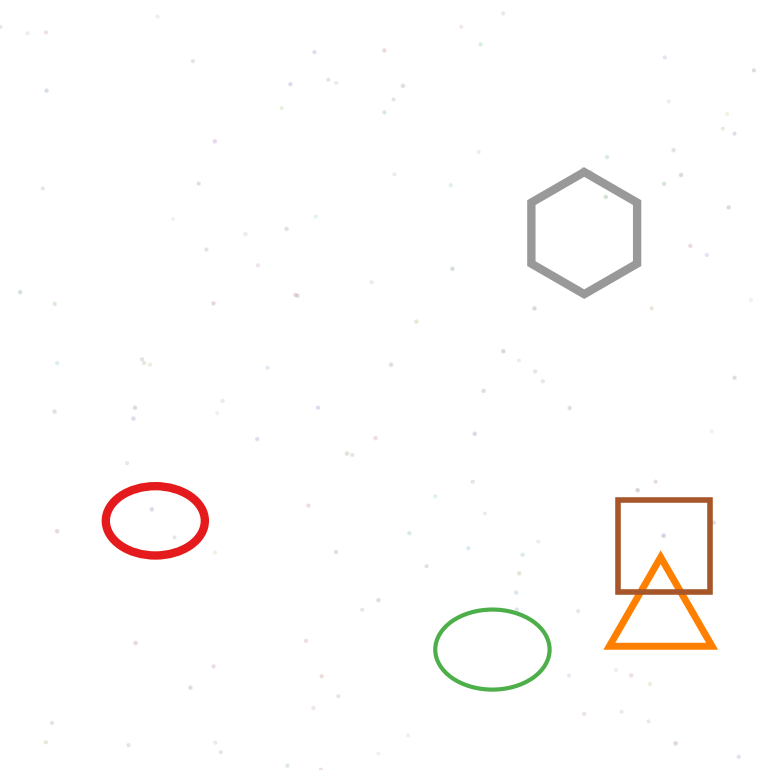[{"shape": "oval", "thickness": 3, "radius": 0.32, "center": [0.202, 0.324]}, {"shape": "oval", "thickness": 1.5, "radius": 0.37, "center": [0.64, 0.156]}, {"shape": "triangle", "thickness": 2.5, "radius": 0.39, "center": [0.858, 0.199]}, {"shape": "square", "thickness": 2, "radius": 0.3, "center": [0.862, 0.291]}, {"shape": "hexagon", "thickness": 3, "radius": 0.4, "center": [0.759, 0.697]}]